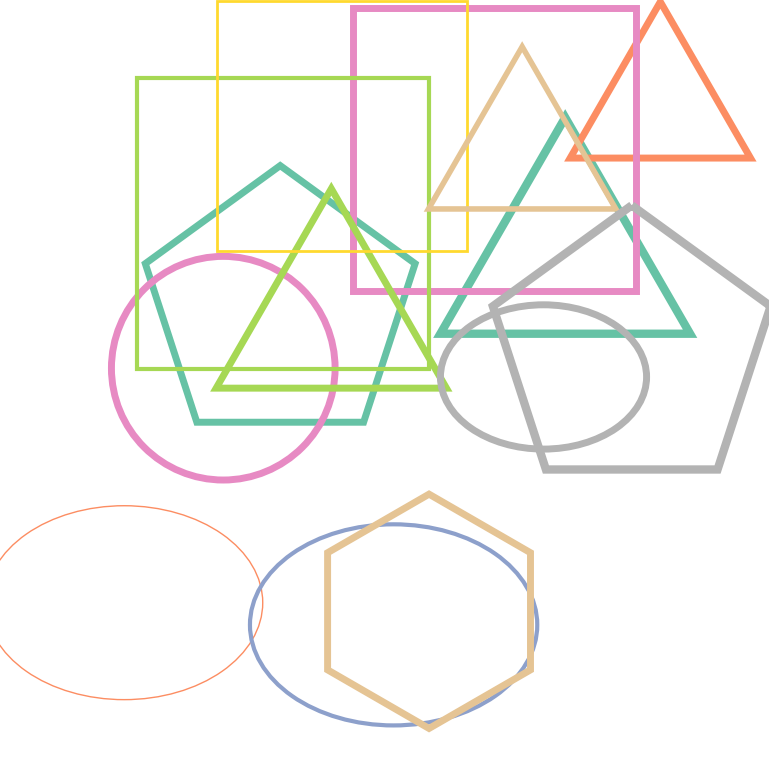[{"shape": "triangle", "thickness": 3, "radius": 0.94, "center": [0.734, 0.66]}, {"shape": "pentagon", "thickness": 2.5, "radius": 0.92, "center": [0.364, 0.601]}, {"shape": "oval", "thickness": 0.5, "radius": 0.9, "center": [0.161, 0.217]}, {"shape": "triangle", "thickness": 2.5, "radius": 0.68, "center": [0.858, 0.862]}, {"shape": "oval", "thickness": 1.5, "radius": 0.93, "center": [0.511, 0.188]}, {"shape": "square", "thickness": 2.5, "radius": 0.92, "center": [0.642, 0.806]}, {"shape": "circle", "thickness": 2.5, "radius": 0.73, "center": [0.29, 0.522]}, {"shape": "triangle", "thickness": 2.5, "radius": 0.86, "center": [0.43, 0.582]}, {"shape": "square", "thickness": 1.5, "radius": 0.95, "center": [0.368, 0.71]}, {"shape": "square", "thickness": 1, "radius": 0.81, "center": [0.444, 0.836]}, {"shape": "triangle", "thickness": 2, "radius": 0.7, "center": [0.678, 0.799]}, {"shape": "hexagon", "thickness": 2.5, "radius": 0.76, "center": [0.557, 0.206]}, {"shape": "pentagon", "thickness": 3, "radius": 0.95, "center": [0.82, 0.544]}, {"shape": "oval", "thickness": 2.5, "radius": 0.67, "center": [0.706, 0.51]}]